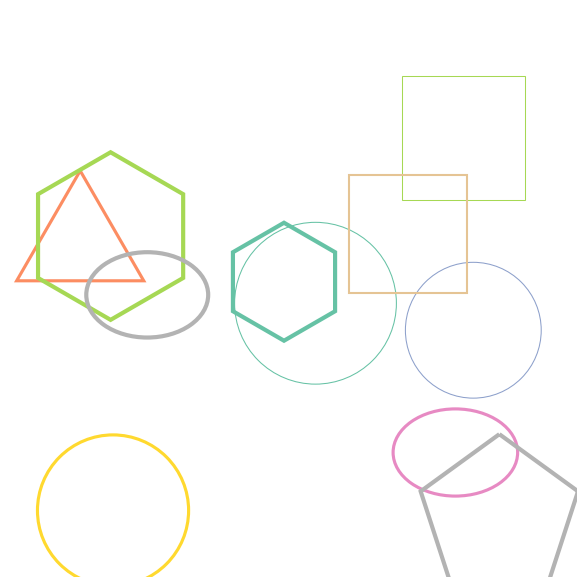[{"shape": "hexagon", "thickness": 2, "radius": 0.51, "center": [0.492, 0.511]}, {"shape": "circle", "thickness": 0.5, "radius": 0.7, "center": [0.546, 0.474]}, {"shape": "triangle", "thickness": 1.5, "radius": 0.64, "center": [0.139, 0.576]}, {"shape": "circle", "thickness": 0.5, "radius": 0.59, "center": [0.82, 0.427]}, {"shape": "oval", "thickness": 1.5, "radius": 0.54, "center": [0.789, 0.216]}, {"shape": "square", "thickness": 0.5, "radius": 0.54, "center": [0.802, 0.76]}, {"shape": "hexagon", "thickness": 2, "radius": 0.73, "center": [0.192, 0.59]}, {"shape": "circle", "thickness": 1.5, "radius": 0.65, "center": [0.196, 0.115]}, {"shape": "square", "thickness": 1, "radius": 0.51, "center": [0.707, 0.594]}, {"shape": "pentagon", "thickness": 2, "radius": 0.72, "center": [0.865, 0.104]}, {"shape": "oval", "thickness": 2, "radius": 0.53, "center": [0.255, 0.489]}]